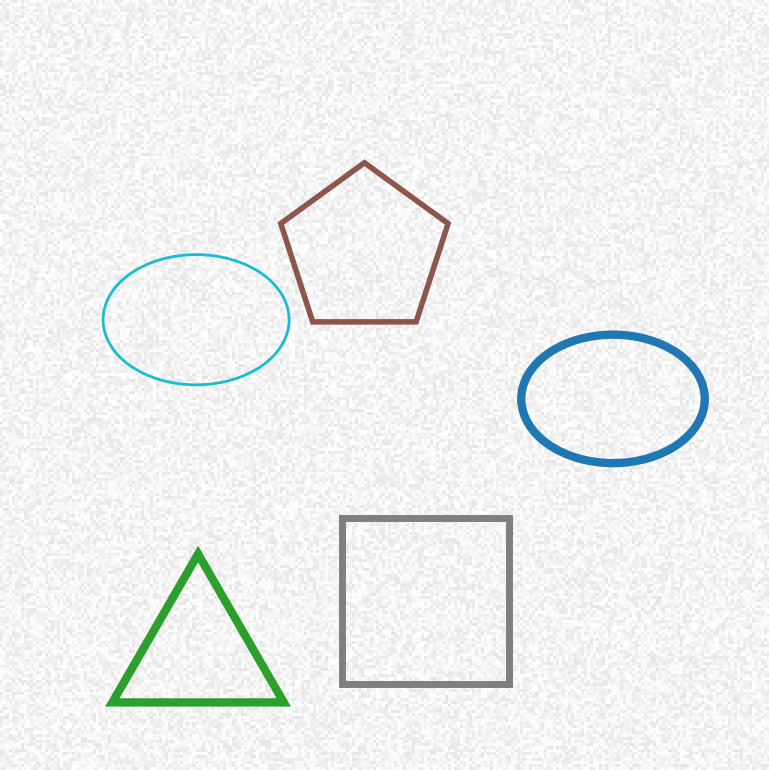[{"shape": "oval", "thickness": 3, "radius": 0.6, "center": [0.796, 0.482]}, {"shape": "triangle", "thickness": 3, "radius": 0.64, "center": [0.257, 0.152]}, {"shape": "pentagon", "thickness": 2, "radius": 0.57, "center": [0.473, 0.674]}, {"shape": "square", "thickness": 2.5, "radius": 0.54, "center": [0.553, 0.219]}, {"shape": "oval", "thickness": 1, "radius": 0.6, "center": [0.255, 0.585]}]